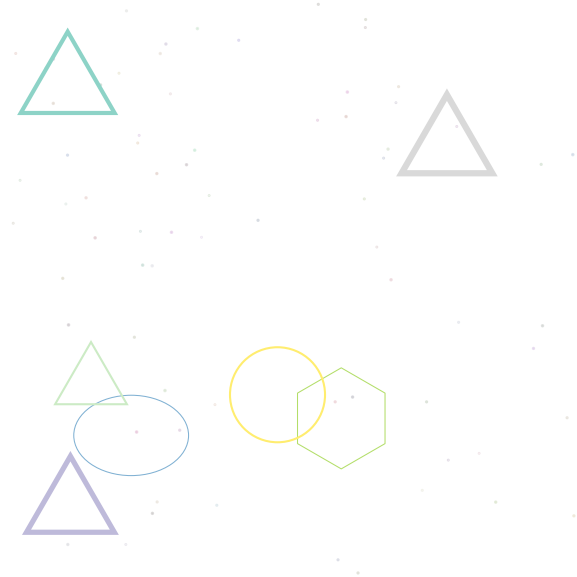[{"shape": "triangle", "thickness": 2, "radius": 0.47, "center": [0.117, 0.85]}, {"shape": "triangle", "thickness": 2.5, "radius": 0.44, "center": [0.122, 0.121]}, {"shape": "oval", "thickness": 0.5, "radius": 0.5, "center": [0.227, 0.245]}, {"shape": "hexagon", "thickness": 0.5, "radius": 0.44, "center": [0.591, 0.275]}, {"shape": "triangle", "thickness": 3, "radius": 0.45, "center": [0.774, 0.744]}, {"shape": "triangle", "thickness": 1, "radius": 0.36, "center": [0.158, 0.335]}, {"shape": "circle", "thickness": 1, "radius": 0.41, "center": [0.481, 0.316]}]